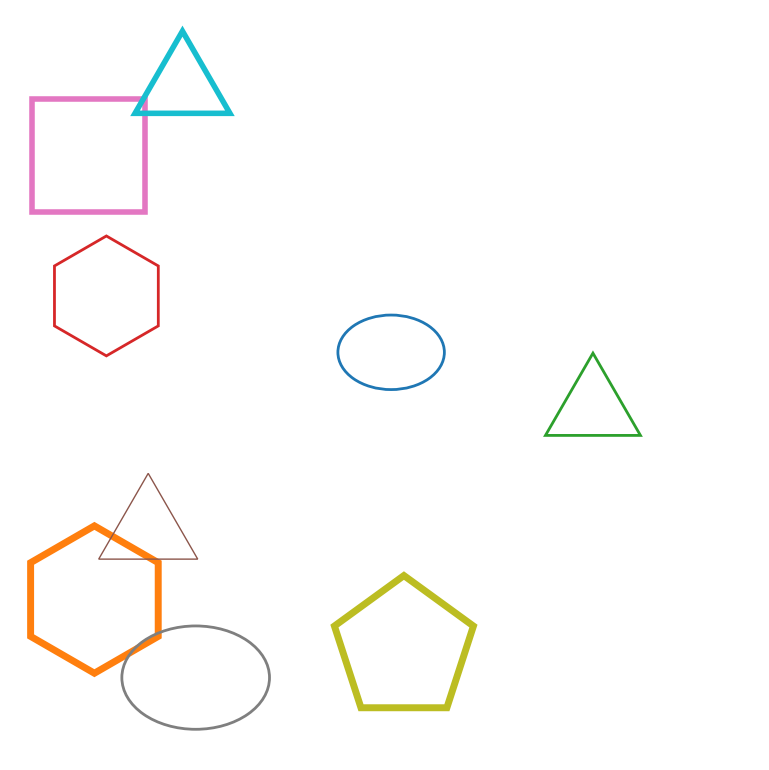[{"shape": "oval", "thickness": 1, "radius": 0.35, "center": [0.508, 0.542]}, {"shape": "hexagon", "thickness": 2.5, "radius": 0.48, "center": [0.123, 0.221]}, {"shape": "triangle", "thickness": 1, "radius": 0.36, "center": [0.77, 0.47]}, {"shape": "hexagon", "thickness": 1, "radius": 0.39, "center": [0.138, 0.616]}, {"shape": "triangle", "thickness": 0.5, "radius": 0.37, "center": [0.192, 0.311]}, {"shape": "square", "thickness": 2, "radius": 0.37, "center": [0.115, 0.798]}, {"shape": "oval", "thickness": 1, "radius": 0.48, "center": [0.254, 0.12]}, {"shape": "pentagon", "thickness": 2.5, "radius": 0.47, "center": [0.525, 0.158]}, {"shape": "triangle", "thickness": 2, "radius": 0.36, "center": [0.237, 0.888]}]